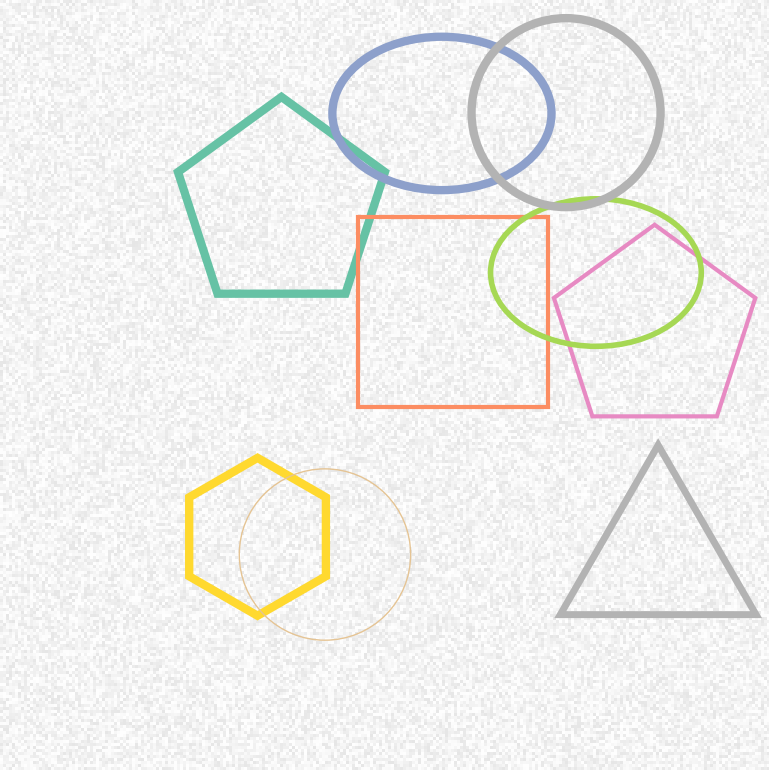[{"shape": "pentagon", "thickness": 3, "radius": 0.71, "center": [0.366, 0.733]}, {"shape": "square", "thickness": 1.5, "radius": 0.62, "center": [0.588, 0.595]}, {"shape": "oval", "thickness": 3, "radius": 0.71, "center": [0.574, 0.853]}, {"shape": "pentagon", "thickness": 1.5, "radius": 0.69, "center": [0.85, 0.571]}, {"shape": "oval", "thickness": 2, "radius": 0.68, "center": [0.774, 0.646]}, {"shape": "hexagon", "thickness": 3, "radius": 0.51, "center": [0.334, 0.303]}, {"shape": "circle", "thickness": 0.5, "radius": 0.56, "center": [0.422, 0.28]}, {"shape": "triangle", "thickness": 2.5, "radius": 0.73, "center": [0.855, 0.275]}, {"shape": "circle", "thickness": 3, "radius": 0.61, "center": [0.735, 0.854]}]